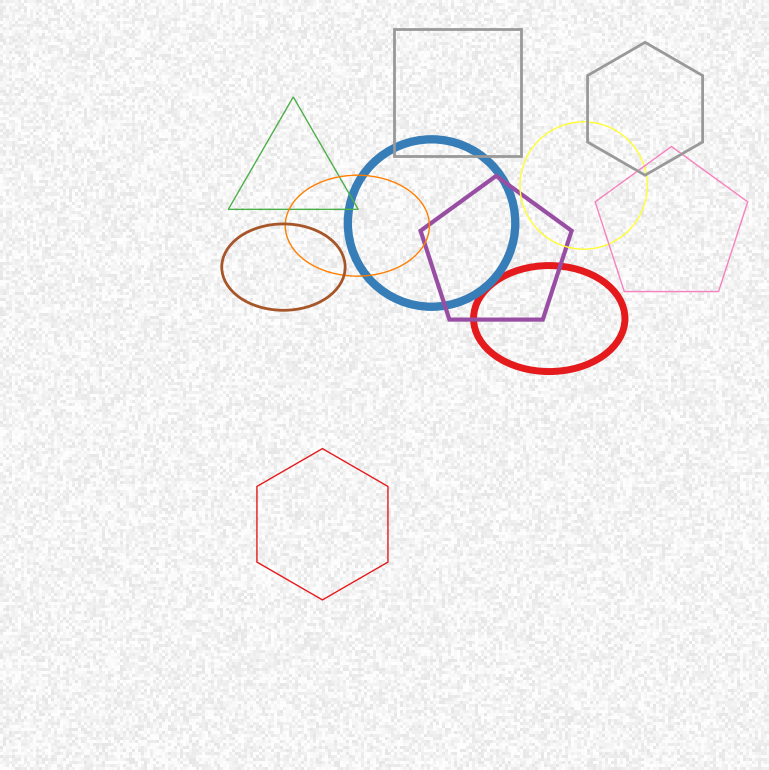[{"shape": "hexagon", "thickness": 0.5, "radius": 0.49, "center": [0.419, 0.319]}, {"shape": "oval", "thickness": 2.5, "radius": 0.49, "center": [0.713, 0.586]}, {"shape": "circle", "thickness": 3, "radius": 0.54, "center": [0.56, 0.71]}, {"shape": "triangle", "thickness": 0.5, "radius": 0.49, "center": [0.381, 0.777]}, {"shape": "pentagon", "thickness": 1.5, "radius": 0.52, "center": [0.644, 0.668]}, {"shape": "oval", "thickness": 0.5, "radius": 0.47, "center": [0.464, 0.707]}, {"shape": "circle", "thickness": 0.5, "radius": 0.41, "center": [0.758, 0.759]}, {"shape": "oval", "thickness": 1, "radius": 0.4, "center": [0.368, 0.653]}, {"shape": "pentagon", "thickness": 0.5, "radius": 0.52, "center": [0.872, 0.706]}, {"shape": "hexagon", "thickness": 1, "radius": 0.43, "center": [0.838, 0.859]}, {"shape": "square", "thickness": 1, "radius": 0.41, "center": [0.594, 0.88]}]